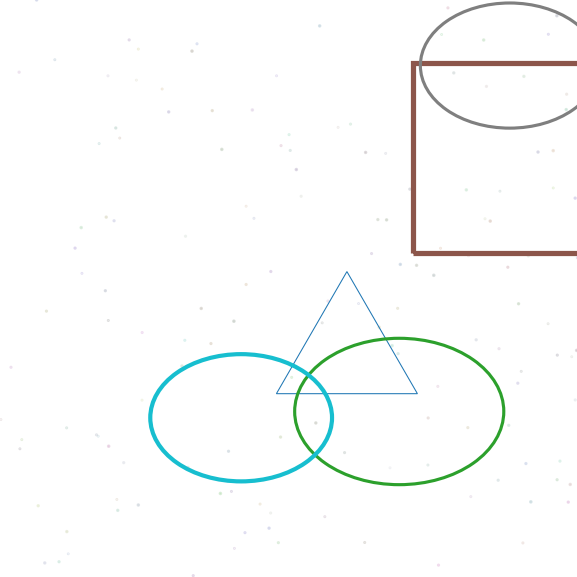[{"shape": "triangle", "thickness": 0.5, "radius": 0.7, "center": [0.601, 0.388]}, {"shape": "oval", "thickness": 1.5, "radius": 0.91, "center": [0.691, 0.287]}, {"shape": "square", "thickness": 2.5, "radius": 0.82, "center": [0.88, 0.725]}, {"shape": "oval", "thickness": 1.5, "radius": 0.77, "center": [0.883, 0.886]}, {"shape": "oval", "thickness": 2, "radius": 0.79, "center": [0.418, 0.276]}]